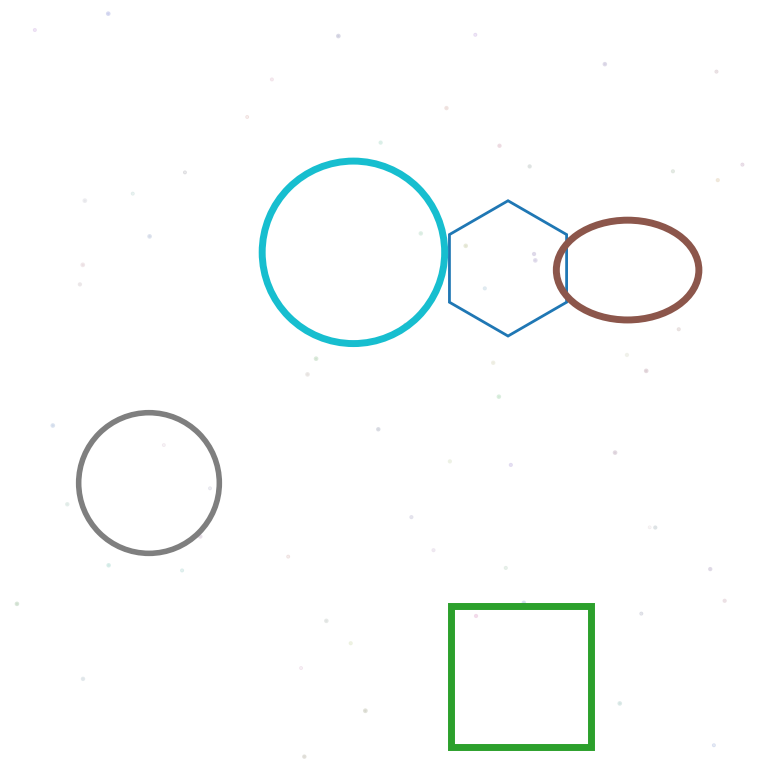[{"shape": "hexagon", "thickness": 1, "radius": 0.44, "center": [0.66, 0.651]}, {"shape": "square", "thickness": 2.5, "radius": 0.46, "center": [0.676, 0.122]}, {"shape": "oval", "thickness": 2.5, "radius": 0.46, "center": [0.815, 0.649]}, {"shape": "circle", "thickness": 2, "radius": 0.46, "center": [0.194, 0.373]}, {"shape": "circle", "thickness": 2.5, "radius": 0.59, "center": [0.459, 0.672]}]